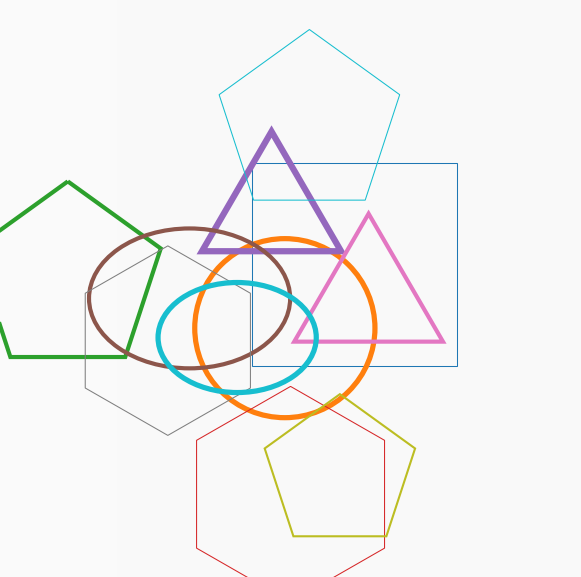[{"shape": "square", "thickness": 0.5, "radius": 0.88, "center": [0.61, 0.541]}, {"shape": "circle", "thickness": 2.5, "radius": 0.78, "center": [0.49, 0.431]}, {"shape": "pentagon", "thickness": 2, "radius": 0.84, "center": [0.117, 0.517]}, {"shape": "hexagon", "thickness": 0.5, "radius": 0.93, "center": [0.5, 0.143]}, {"shape": "triangle", "thickness": 3, "radius": 0.69, "center": [0.467, 0.633]}, {"shape": "oval", "thickness": 2, "radius": 0.87, "center": [0.326, 0.482]}, {"shape": "triangle", "thickness": 2, "radius": 0.74, "center": [0.634, 0.481]}, {"shape": "hexagon", "thickness": 0.5, "radius": 0.82, "center": [0.289, 0.409]}, {"shape": "pentagon", "thickness": 1, "radius": 0.68, "center": [0.585, 0.181]}, {"shape": "pentagon", "thickness": 0.5, "radius": 0.82, "center": [0.532, 0.785]}, {"shape": "oval", "thickness": 2.5, "radius": 0.68, "center": [0.408, 0.415]}]